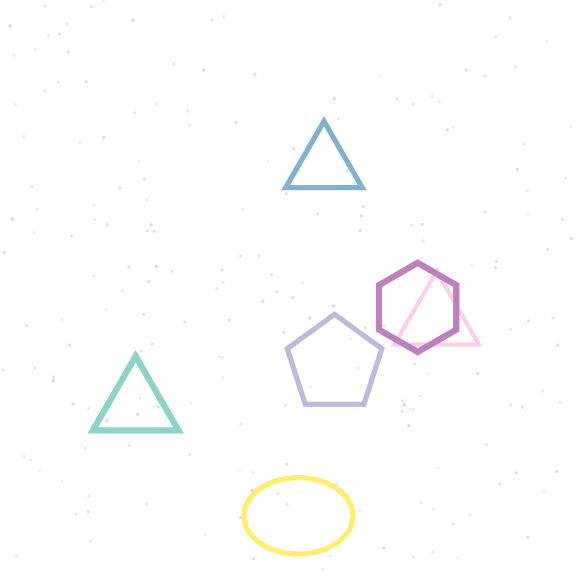[{"shape": "triangle", "thickness": 3, "radius": 0.43, "center": [0.235, 0.297]}, {"shape": "pentagon", "thickness": 2.5, "radius": 0.43, "center": [0.579, 0.369]}, {"shape": "triangle", "thickness": 2.5, "radius": 0.38, "center": [0.561, 0.713]}, {"shape": "triangle", "thickness": 2, "radius": 0.42, "center": [0.756, 0.445]}, {"shape": "hexagon", "thickness": 3, "radius": 0.39, "center": [0.723, 0.467]}, {"shape": "oval", "thickness": 2.5, "radius": 0.47, "center": [0.517, 0.106]}]